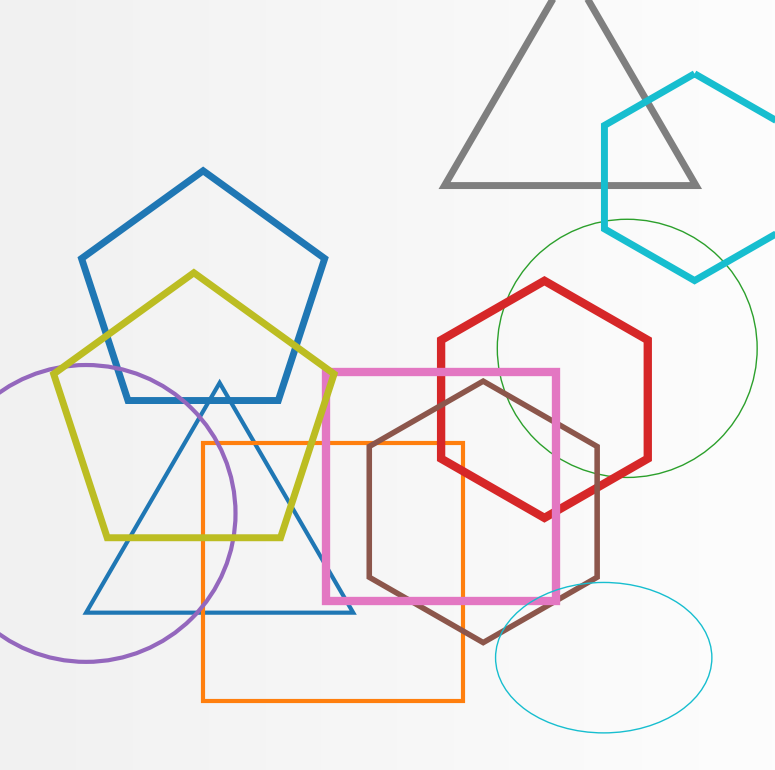[{"shape": "pentagon", "thickness": 2.5, "radius": 0.82, "center": [0.262, 0.613]}, {"shape": "triangle", "thickness": 1.5, "radius": 0.99, "center": [0.283, 0.304]}, {"shape": "square", "thickness": 1.5, "radius": 0.84, "center": [0.43, 0.257]}, {"shape": "circle", "thickness": 0.5, "radius": 0.84, "center": [0.809, 0.548]}, {"shape": "hexagon", "thickness": 3, "radius": 0.77, "center": [0.703, 0.481]}, {"shape": "circle", "thickness": 1.5, "radius": 0.96, "center": [0.111, 0.333]}, {"shape": "hexagon", "thickness": 2, "radius": 0.85, "center": [0.623, 0.335]}, {"shape": "square", "thickness": 3, "radius": 0.74, "center": [0.569, 0.368]}, {"shape": "triangle", "thickness": 2.5, "radius": 0.94, "center": [0.736, 0.853]}, {"shape": "pentagon", "thickness": 2.5, "radius": 0.95, "center": [0.25, 0.456]}, {"shape": "hexagon", "thickness": 2.5, "radius": 0.67, "center": [0.896, 0.77]}, {"shape": "oval", "thickness": 0.5, "radius": 0.7, "center": [0.779, 0.146]}]